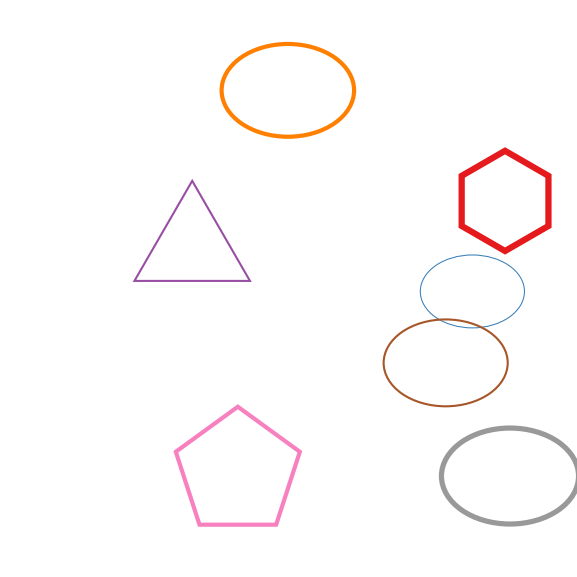[{"shape": "hexagon", "thickness": 3, "radius": 0.43, "center": [0.875, 0.651]}, {"shape": "oval", "thickness": 0.5, "radius": 0.45, "center": [0.818, 0.494]}, {"shape": "triangle", "thickness": 1, "radius": 0.58, "center": [0.333, 0.57]}, {"shape": "oval", "thickness": 2, "radius": 0.57, "center": [0.498, 0.843]}, {"shape": "oval", "thickness": 1, "radius": 0.54, "center": [0.772, 0.371]}, {"shape": "pentagon", "thickness": 2, "radius": 0.56, "center": [0.412, 0.182]}, {"shape": "oval", "thickness": 2.5, "radius": 0.59, "center": [0.883, 0.175]}]